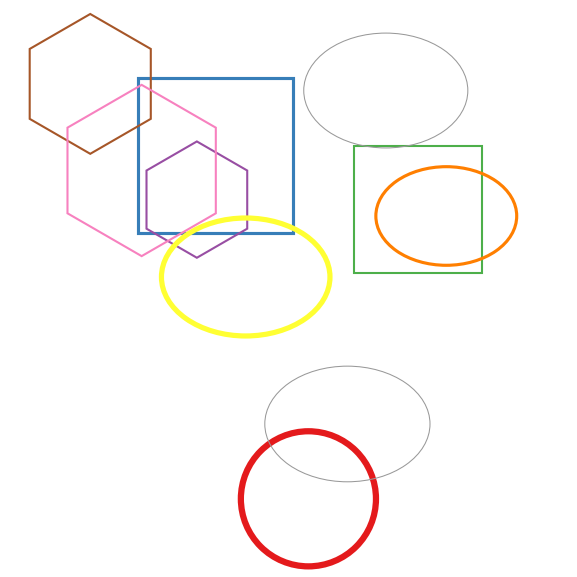[{"shape": "circle", "thickness": 3, "radius": 0.58, "center": [0.534, 0.135]}, {"shape": "square", "thickness": 1.5, "radius": 0.67, "center": [0.373, 0.73]}, {"shape": "square", "thickness": 1, "radius": 0.55, "center": [0.724, 0.637]}, {"shape": "hexagon", "thickness": 1, "radius": 0.5, "center": [0.341, 0.653]}, {"shape": "oval", "thickness": 1.5, "radius": 0.61, "center": [0.773, 0.625]}, {"shape": "oval", "thickness": 2.5, "radius": 0.73, "center": [0.425, 0.519]}, {"shape": "hexagon", "thickness": 1, "radius": 0.61, "center": [0.156, 0.854]}, {"shape": "hexagon", "thickness": 1, "radius": 0.74, "center": [0.245, 0.704]}, {"shape": "oval", "thickness": 0.5, "radius": 0.72, "center": [0.602, 0.265]}, {"shape": "oval", "thickness": 0.5, "radius": 0.71, "center": [0.668, 0.842]}]